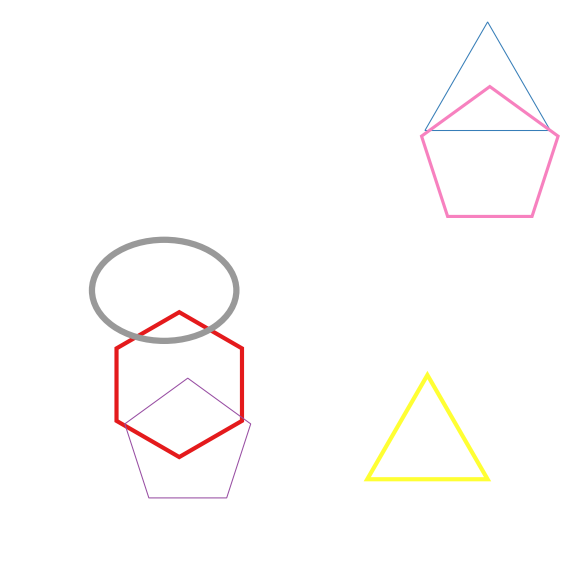[{"shape": "hexagon", "thickness": 2, "radius": 0.63, "center": [0.31, 0.333]}, {"shape": "triangle", "thickness": 0.5, "radius": 0.63, "center": [0.844, 0.836]}, {"shape": "pentagon", "thickness": 0.5, "radius": 0.57, "center": [0.325, 0.23]}, {"shape": "triangle", "thickness": 2, "radius": 0.6, "center": [0.74, 0.229]}, {"shape": "pentagon", "thickness": 1.5, "radius": 0.62, "center": [0.848, 0.725]}, {"shape": "oval", "thickness": 3, "radius": 0.63, "center": [0.284, 0.496]}]